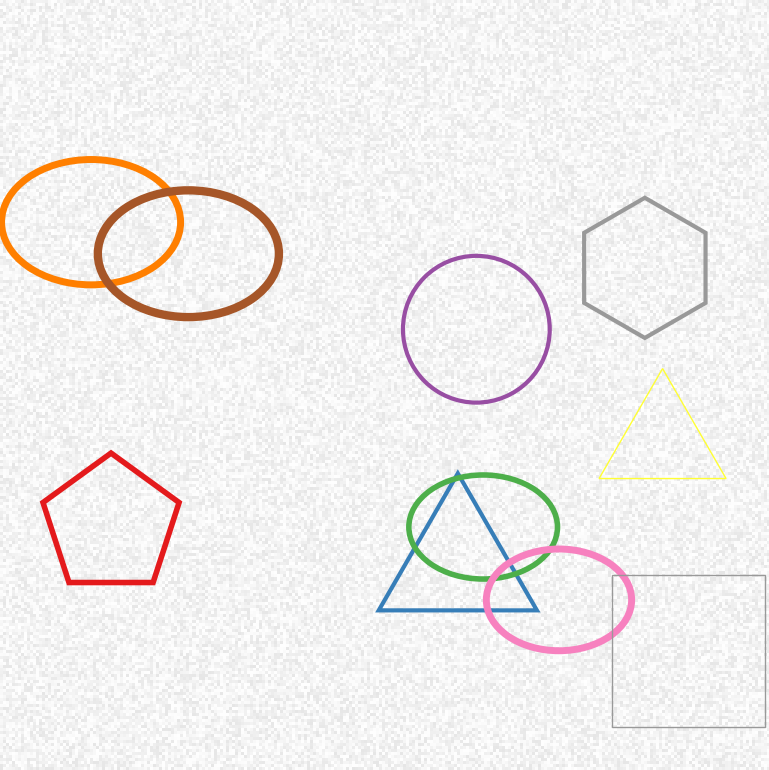[{"shape": "pentagon", "thickness": 2, "radius": 0.46, "center": [0.144, 0.319]}, {"shape": "triangle", "thickness": 1.5, "radius": 0.59, "center": [0.595, 0.267]}, {"shape": "oval", "thickness": 2, "radius": 0.48, "center": [0.627, 0.316]}, {"shape": "circle", "thickness": 1.5, "radius": 0.48, "center": [0.619, 0.572]}, {"shape": "oval", "thickness": 2.5, "radius": 0.58, "center": [0.118, 0.711]}, {"shape": "triangle", "thickness": 0.5, "radius": 0.48, "center": [0.86, 0.426]}, {"shape": "oval", "thickness": 3, "radius": 0.59, "center": [0.245, 0.67]}, {"shape": "oval", "thickness": 2.5, "radius": 0.47, "center": [0.726, 0.221]}, {"shape": "square", "thickness": 0.5, "radius": 0.49, "center": [0.894, 0.154]}, {"shape": "hexagon", "thickness": 1.5, "radius": 0.46, "center": [0.837, 0.652]}]